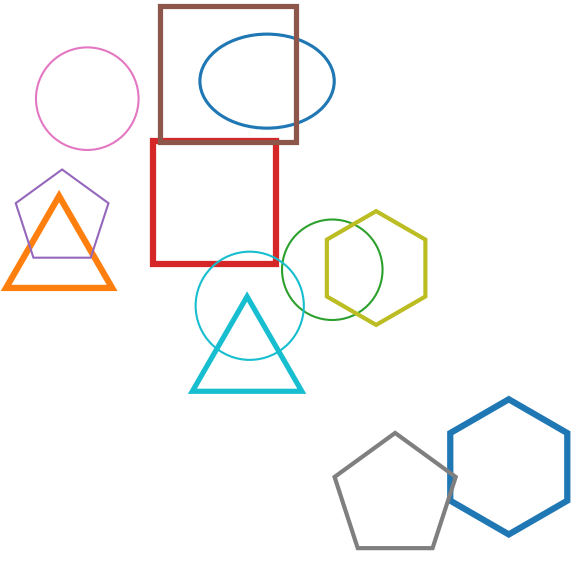[{"shape": "oval", "thickness": 1.5, "radius": 0.58, "center": [0.462, 0.859]}, {"shape": "hexagon", "thickness": 3, "radius": 0.59, "center": [0.881, 0.191]}, {"shape": "triangle", "thickness": 3, "radius": 0.53, "center": [0.102, 0.554]}, {"shape": "circle", "thickness": 1, "radius": 0.44, "center": [0.575, 0.532]}, {"shape": "square", "thickness": 3, "radius": 0.53, "center": [0.371, 0.648]}, {"shape": "pentagon", "thickness": 1, "radius": 0.42, "center": [0.108, 0.621]}, {"shape": "square", "thickness": 2.5, "radius": 0.59, "center": [0.395, 0.872]}, {"shape": "circle", "thickness": 1, "radius": 0.44, "center": [0.151, 0.828]}, {"shape": "pentagon", "thickness": 2, "radius": 0.55, "center": [0.684, 0.139]}, {"shape": "hexagon", "thickness": 2, "radius": 0.49, "center": [0.651, 0.535]}, {"shape": "triangle", "thickness": 2.5, "radius": 0.55, "center": [0.428, 0.376]}, {"shape": "circle", "thickness": 1, "radius": 0.47, "center": [0.432, 0.47]}]